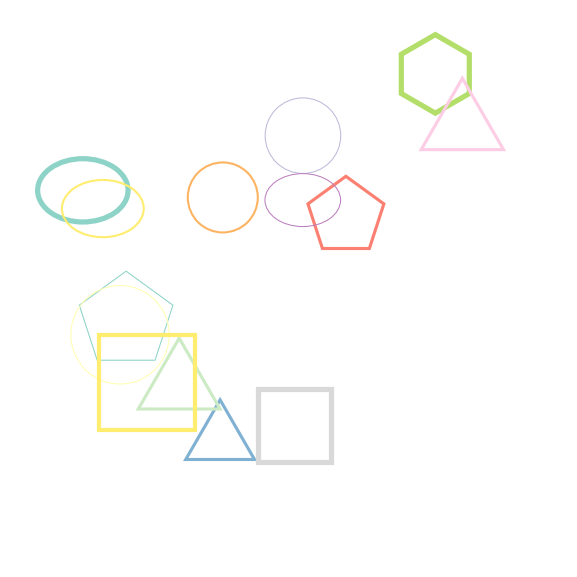[{"shape": "oval", "thickness": 2.5, "radius": 0.39, "center": [0.143, 0.67]}, {"shape": "pentagon", "thickness": 0.5, "radius": 0.43, "center": [0.218, 0.444]}, {"shape": "circle", "thickness": 0.5, "radius": 0.43, "center": [0.208, 0.419]}, {"shape": "circle", "thickness": 0.5, "radius": 0.33, "center": [0.525, 0.764]}, {"shape": "pentagon", "thickness": 1.5, "radius": 0.35, "center": [0.599, 0.625]}, {"shape": "triangle", "thickness": 1.5, "radius": 0.34, "center": [0.381, 0.238]}, {"shape": "circle", "thickness": 1, "radius": 0.3, "center": [0.386, 0.657]}, {"shape": "hexagon", "thickness": 2.5, "radius": 0.34, "center": [0.754, 0.871]}, {"shape": "triangle", "thickness": 1.5, "radius": 0.41, "center": [0.801, 0.781]}, {"shape": "square", "thickness": 2.5, "radius": 0.32, "center": [0.51, 0.262]}, {"shape": "oval", "thickness": 0.5, "radius": 0.33, "center": [0.524, 0.653]}, {"shape": "triangle", "thickness": 1.5, "radius": 0.41, "center": [0.31, 0.332]}, {"shape": "oval", "thickness": 1, "radius": 0.35, "center": [0.178, 0.638]}, {"shape": "square", "thickness": 2, "radius": 0.41, "center": [0.254, 0.337]}]